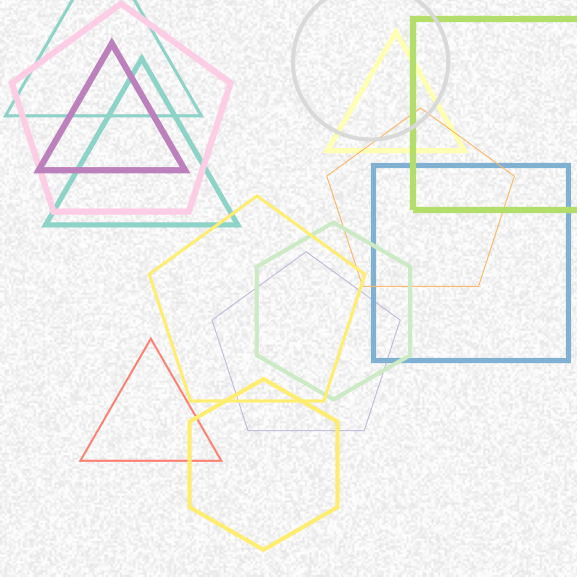[{"shape": "triangle", "thickness": 2.5, "radius": 0.96, "center": [0.245, 0.706]}, {"shape": "triangle", "thickness": 1.5, "radius": 0.98, "center": [0.179, 0.896]}, {"shape": "triangle", "thickness": 2.5, "radius": 0.69, "center": [0.685, 0.807]}, {"shape": "pentagon", "thickness": 0.5, "radius": 0.86, "center": [0.53, 0.392]}, {"shape": "triangle", "thickness": 1, "radius": 0.71, "center": [0.261, 0.272]}, {"shape": "square", "thickness": 2.5, "radius": 0.84, "center": [0.815, 0.545]}, {"shape": "pentagon", "thickness": 0.5, "radius": 0.85, "center": [0.728, 0.641]}, {"shape": "square", "thickness": 3, "radius": 0.82, "center": [0.88, 0.801]}, {"shape": "pentagon", "thickness": 3, "radius": 1.0, "center": [0.21, 0.794]}, {"shape": "circle", "thickness": 2, "radius": 0.67, "center": [0.642, 0.892]}, {"shape": "triangle", "thickness": 3, "radius": 0.73, "center": [0.194, 0.778]}, {"shape": "hexagon", "thickness": 2, "radius": 0.77, "center": [0.577, 0.461]}, {"shape": "hexagon", "thickness": 2, "radius": 0.74, "center": [0.456, 0.195]}, {"shape": "pentagon", "thickness": 1.5, "radius": 0.98, "center": [0.445, 0.464]}]